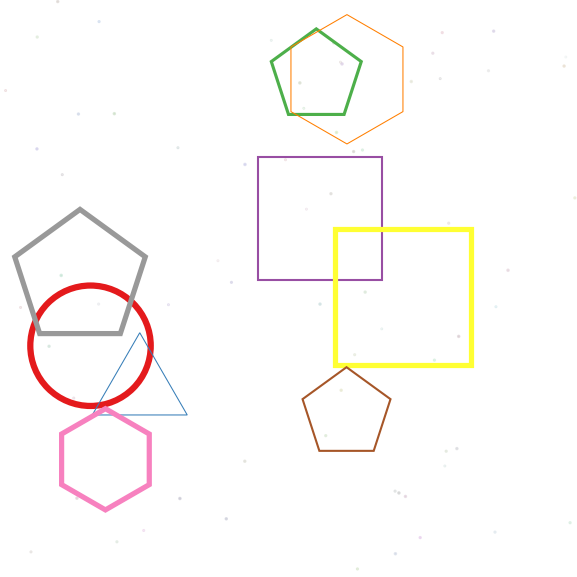[{"shape": "circle", "thickness": 3, "radius": 0.52, "center": [0.157, 0.4]}, {"shape": "triangle", "thickness": 0.5, "radius": 0.47, "center": [0.242, 0.328]}, {"shape": "pentagon", "thickness": 1.5, "radius": 0.41, "center": [0.548, 0.867]}, {"shape": "square", "thickness": 1, "radius": 0.54, "center": [0.554, 0.621]}, {"shape": "hexagon", "thickness": 0.5, "radius": 0.56, "center": [0.601, 0.862]}, {"shape": "square", "thickness": 2.5, "radius": 0.59, "center": [0.697, 0.484]}, {"shape": "pentagon", "thickness": 1, "radius": 0.4, "center": [0.6, 0.283]}, {"shape": "hexagon", "thickness": 2.5, "radius": 0.44, "center": [0.183, 0.204]}, {"shape": "pentagon", "thickness": 2.5, "radius": 0.59, "center": [0.139, 0.518]}]